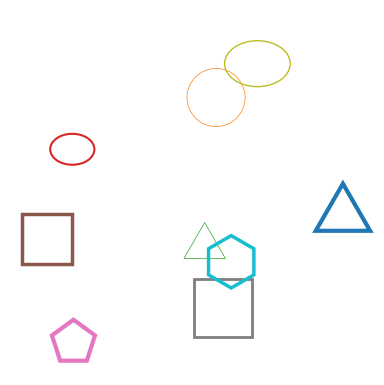[{"shape": "triangle", "thickness": 3, "radius": 0.41, "center": [0.891, 0.441]}, {"shape": "circle", "thickness": 0.5, "radius": 0.38, "center": [0.561, 0.747]}, {"shape": "triangle", "thickness": 0.5, "radius": 0.31, "center": [0.532, 0.36]}, {"shape": "oval", "thickness": 1.5, "radius": 0.29, "center": [0.188, 0.612]}, {"shape": "square", "thickness": 2.5, "radius": 0.33, "center": [0.122, 0.378]}, {"shape": "pentagon", "thickness": 3, "radius": 0.29, "center": [0.191, 0.111]}, {"shape": "square", "thickness": 2, "radius": 0.38, "center": [0.579, 0.201]}, {"shape": "oval", "thickness": 1, "radius": 0.43, "center": [0.669, 0.835]}, {"shape": "hexagon", "thickness": 2.5, "radius": 0.34, "center": [0.601, 0.32]}]